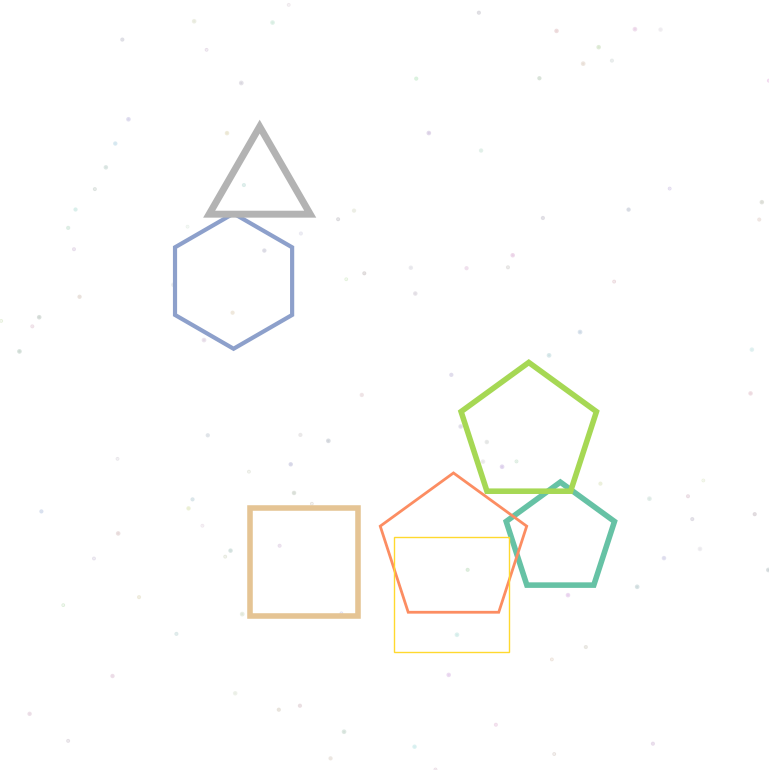[{"shape": "pentagon", "thickness": 2, "radius": 0.37, "center": [0.728, 0.3]}, {"shape": "pentagon", "thickness": 1, "radius": 0.5, "center": [0.589, 0.286]}, {"shape": "hexagon", "thickness": 1.5, "radius": 0.44, "center": [0.303, 0.635]}, {"shape": "pentagon", "thickness": 2, "radius": 0.46, "center": [0.687, 0.437]}, {"shape": "square", "thickness": 0.5, "radius": 0.37, "center": [0.586, 0.228]}, {"shape": "square", "thickness": 2, "radius": 0.35, "center": [0.395, 0.27]}, {"shape": "triangle", "thickness": 2.5, "radius": 0.38, "center": [0.337, 0.76]}]